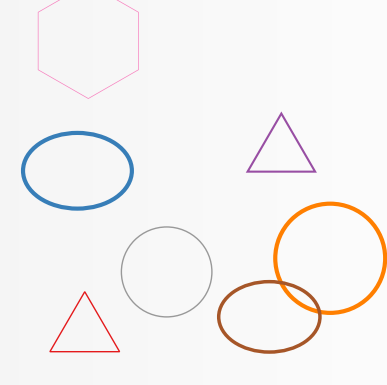[{"shape": "triangle", "thickness": 1, "radius": 0.52, "center": [0.219, 0.138]}, {"shape": "oval", "thickness": 3, "radius": 0.7, "center": [0.2, 0.556]}, {"shape": "triangle", "thickness": 1.5, "radius": 0.5, "center": [0.726, 0.604]}, {"shape": "circle", "thickness": 3, "radius": 0.71, "center": [0.852, 0.329]}, {"shape": "oval", "thickness": 2.5, "radius": 0.65, "center": [0.695, 0.177]}, {"shape": "hexagon", "thickness": 0.5, "radius": 0.75, "center": [0.228, 0.893]}, {"shape": "circle", "thickness": 1, "radius": 0.58, "center": [0.43, 0.294]}]